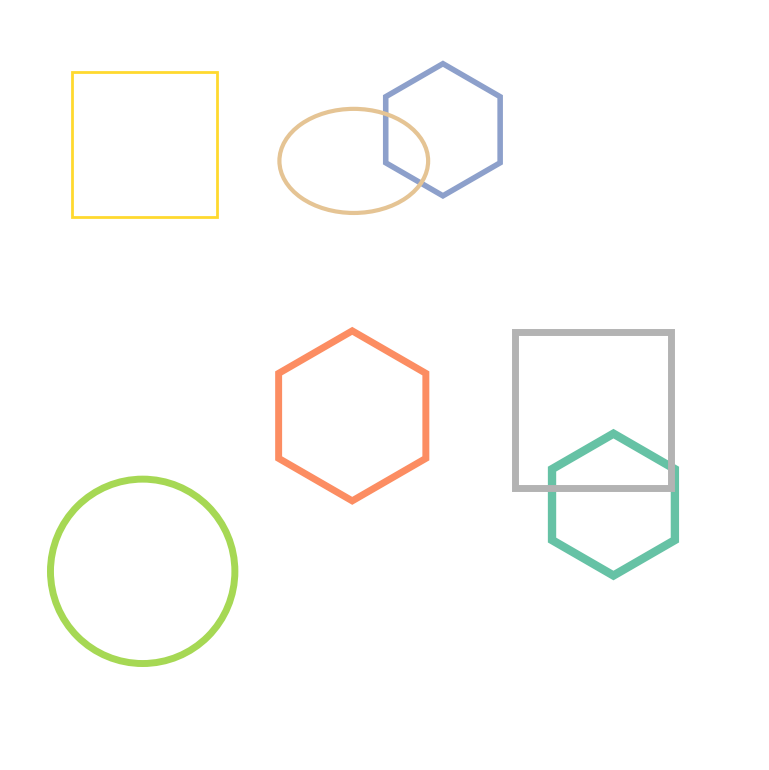[{"shape": "hexagon", "thickness": 3, "radius": 0.46, "center": [0.797, 0.345]}, {"shape": "hexagon", "thickness": 2.5, "radius": 0.55, "center": [0.457, 0.46]}, {"shape": "hexagon", "thickness": 2, "radius": 0.43, "center": [0.575, 0.831]}, {"shape": "circle", "thickness": 2.5, "radius": 0.6, "center": [0.185, 0.258]}, {"shape": "square", "thickness": 1, "radius": 0.47, "center": [0.188, 0.812]}, {"shape": "oval", "thickness": 1.5, "radius": 0.48, "center": [0.459, 0.791]}, {"shape": "square", "thickness": 2.5, "radius": 0.51, "center": [0.77, 0.468]}]